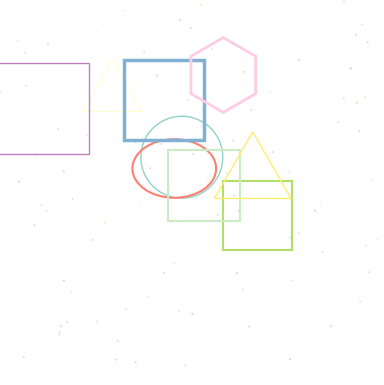[{"shape": "circle", "thickness": 1, "radius": 0.53, "center": [0.472, 0.592]}, {"shape": "triangle", "thickness": 0.5, "radius": 0.45, "center": [0.292, 0.755]}, {"shape": "oval", "thickness": 1.5, "radius": 0.54, "center": [0.453, 0.562]}, {"shape": "square", "thickness": 2.5, "radius": 0.52, "center": [0.427, 0.739]}, {"shape": "square", "thickness": 1.5, "radius": 0.45, "center": [0.669, 0.44]}, {"shape": "hexagon", "thickness": 2, "radius": 0.49, "center": [0.58, 0.805]}, {"shape": "square", "thickness": 1, "radius": 0.59, "center": [0.112, 0.718]}, {"shape": "square", "thickness": 1.5, "radius": 0.46, "center": [0.529, 0.518]}, {"shape": "triangle", "thickness": 1, "radius": 0.58, "center": [0.656, 0.542]}]